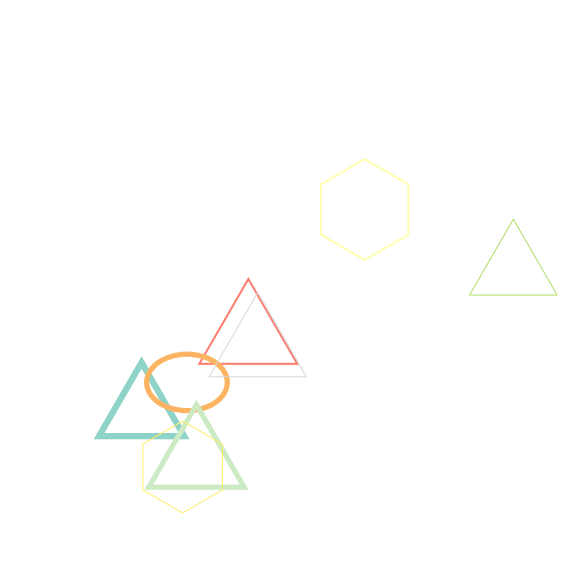[{"shape": "triangle", "thickness": 3, "radius": 0.43, "center": [0.245, 0.286]}, {"shape": "hexagon", "thickness": 1, "radius": 0.44, "center": [0.632, 0.636]}, {"shape": "triangle", "thickness": 1, "radius": 0.49, "center": [0.43, 0.418]}, {"shape": "oval", "thickness": 2.5, "radius": 0.35, "center": [0.324, 0.337]}, {"shape": "triangle", "thickness": 0.5, "radius": 0.44, "center": [0.889, 0.532]}, {"shape": "triangle", "thickness": 0.5, "radius": 0.49, "center": [0.446, 0.395]}, {"shape": "triangle", "thickness": 2.5, "radius": 0.48, "center": [0.34, 0.203]}, {"shape": "hexagon", "thickness": 0.5, "radius": 0.4, "center": [0.316, 0.19]}]